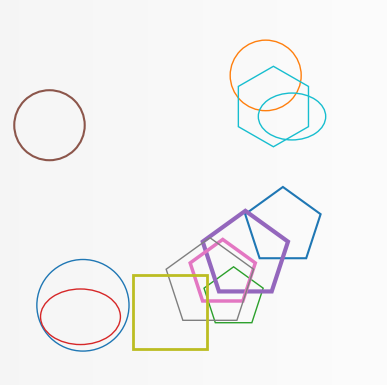[{"shape": "circle", "thickness": 1, "radius": 0.59, "center": [0.214, 0.207]}, {"shape": "pentagon", "thickness": 1.5, "radius": 0.51, "center": [0.73, 0.412]}, {"shape": "circle", "thickness": 1, "radius": 0.46, "center": [0.686, 0.804]}, {"shape": "pentagon", "thickness": 1, "radius": 0.4, "center": [0.603, 0.227]}, {"shape": "oval", "thickness": 1, "radius": 0.52, "center": [0.208, 0.177]}, {"shape": "pentagon", "thickness": 3, "radius": 0.58, "center": [0.633, 0.337]}, {"shape": "circle", "thickness": 1.5, "radius": 0.45, "center": [0.128, 0.675]}, {"shape": "pentagon", "thickness": 2.5, "radius": 0.44, "center": [0.575, 0.29]}, {"shape": "pentagon", "thickness": 1, "radius": 0.59, "center": [0.542, 0.264]}, {"shape": "square", "thickness": 2, "radius": 0.48, "center": [0.439, 0.19]}, {"shape": "oval", "thickness": 1, "radius": 0.43, "center": [0.754, 0.697]}, {"shape": "hexagon", "thickness": 1, "radius": 0.52, "center": [0.706, 0.723]}]